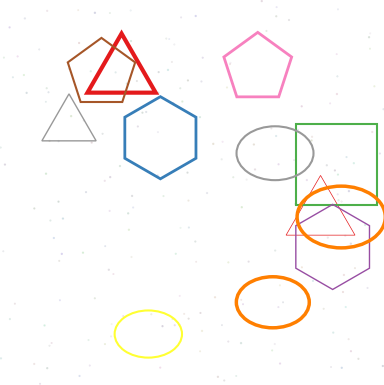[{"shape": "triangle", "thickness": 0.5, "radius": 0.52, "center": [0.833, 0.441]}, {"shape": "triangle", "thickness": 3, "radius": 0.51, "center": [0.316, 0.81]}, {"shape": "hexagon", "thickness": 2, "radius": 0.53, "center": [0.417, 0.642]}, {"shape": "square", "thickness": 1.5, "radius": 0.53, "center": [0.873, 0.572]}, {"shape": "hexagon", "thickness": 1, "radius": 0.55, "center": [0.864, 0.359]}, {"shape": "oval", "thickness": 2.5, "radius": 0.47, "center": [0.709, 0.215]}, {"shape": "oval", "thickness": 2.5, "radius": 0.57, "center": [0.886, 0.436]}, {"shape": "oval", "thickness": 1.5, "radius": 0.44, "center": [0.385, 0.132]}, {"shape": "pentagon", "thickness": 1.5, "radius": 0.46, "center": [0.264, 0.81]}, {"shape": "pentagon", "thickness": 2, "radius": 0.46, "center": [0.67, 0.823]}, {"shape": "oval", "thickness": 1.5, "radius": 0.5, "center": [0.714, 0.602]}, {"shape": "triangle", "thickness": 1, "radius": 0.41, "center": [0.179, 0.675]}]